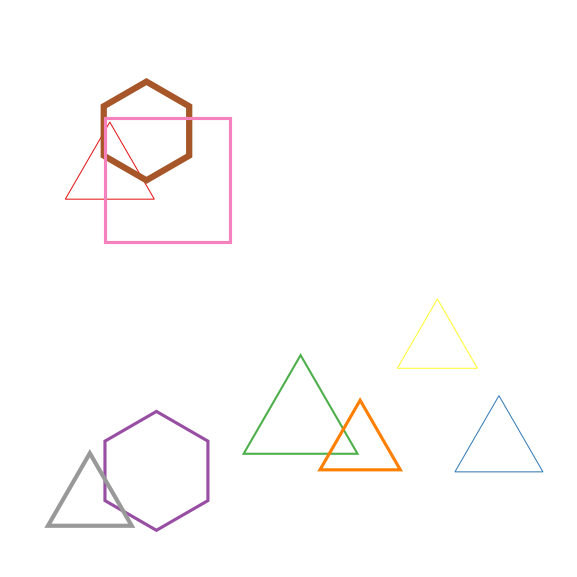[{"shape": "triangle", "thickness": 0.5, "radius": 0.44, "center": [0.19, 0.699]}, {"shape": "triangle", "thickness": 0.5, "radius": 0.44, "center": [0.864, 0.226]}, {"shape": "triangle", "thickness": 1, "radius": 0.57, "center": [0.521, 0.27]}, {"shape": "hexagon", "thickness": 1.5, "radius": 0.51, "center": [0.271, 0.184]}, {"shape": "triangle", "thickness": 1.5, "radius": 0.4, "center": [0.624, 0.226]}, {"shape": "triangle", "thickness": 0.5, "radius": 0.4, "center": [0.757, 0.401]}, {"shape": "hexagon", "thickness": 3, "radius": 0.43, "center": [0.254, 0.772]}, {"shape": "square", "thickness": 1.5, "radius": 0.54, "center": [0.29, 0.688]}, {"shape": "triangle", "thickness": 2, "radius": 0.42, "center": [0.156, 0.131]}]